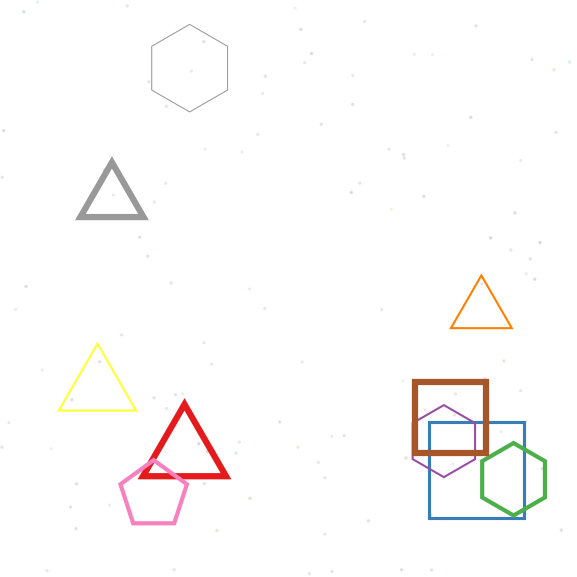[{"shape": "triangle", "thickness": 3, "radius": 0.41, "center": [0.319, 0.216]}, {"shape": "square", "thickness": 1.5, "radius": 0.41, "center": [0.825, 0.185]}, {"shape": "hexagon", "thickness": 2, "radius": 0.31, "center": [0.889, 0.169]}, {"shape": "hexagon", "thickness": 1, "radius": 0.31, "center": [0.769, 0.235]}, {"shape": "triangle", "thickness": 1, "radius": 0.3, "center": [0.834, 0.461]}, {"shape": "triangle", "thickness": 1, "radius": 0.39, "center": [0.169, 0.327]}, {"shape": "square", "thickness": 3, "radius": 0.31, "center": [0.78, 0.276]}, {"shape": "pentagon", "thickness": 2, "radius": 0.3, "center": [0.266, 0.142]}, {"shape": "triangle", "thickness": 3, "radius": 0.32, "center": [0.194, 0.655]}, {"shape": "hexagon", "thickness": 0.5, "radius": 0.38, "center": [0.328, 0.881]}]